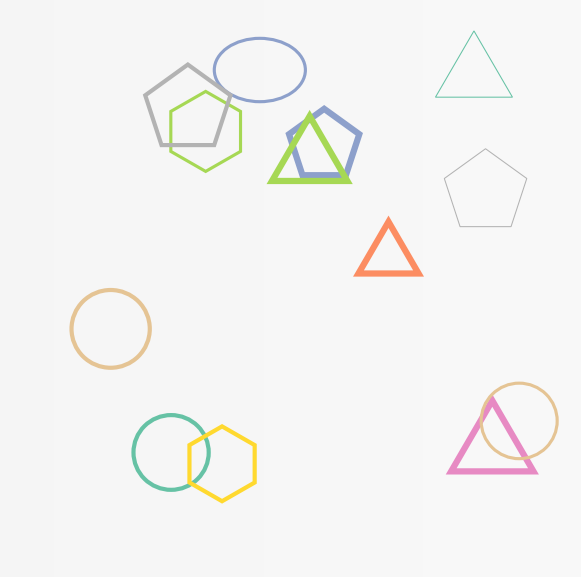[{"shape": "circle", "thickness": 2, "radius": 0.32, "center": [0.294, 0.216]}, {"shape": "triangle", "thickness": 0.5, "radius": 0.38, "center": [0.815, 0.869]}, {"shape": "triangle", "thickness": 3, "radius": 0.3, "center": [0.668, 0.555]}, {"shape": "oval", "thickness": 1.5, "radius": 0.39, "center": [0.447, 0.878]}, {"shape": "pentagon", "thickness": 3, "radius": 0.32, "center": [0.558, 0.747]}, {"shape": "triangle", "thickness": 3, "radius": 0.41, "center": [0.847, 0.224]}, {"shape": "triangle", "thickness": 3, "radius": 0.37, "center": [0.533, 0.723]}, {"shape": "hexagon", "thickness": 1.5, "radius": 0.35, "center": [0.354, 0.772]}, {"shape": "hexagon", "thickness": 2, "radius": 0.32, "center": [0.382, 0.196]}, {"shape": "circle", "thickness": 2, "radius": 0.34, "center": [0.19, 0.43]}, {"shape": "circle", "thickness": 1.5, "radius": 0.33, "center": [0.893, 0.27]}, {"shape": "pentagon", "thickness": 0.5, "radius": 0.37, "center": [0.835, 0.667]}, {"shape": "pentagon", "thickness": 2, "radius": 0.39, "center": [0.323, 0.81]}]